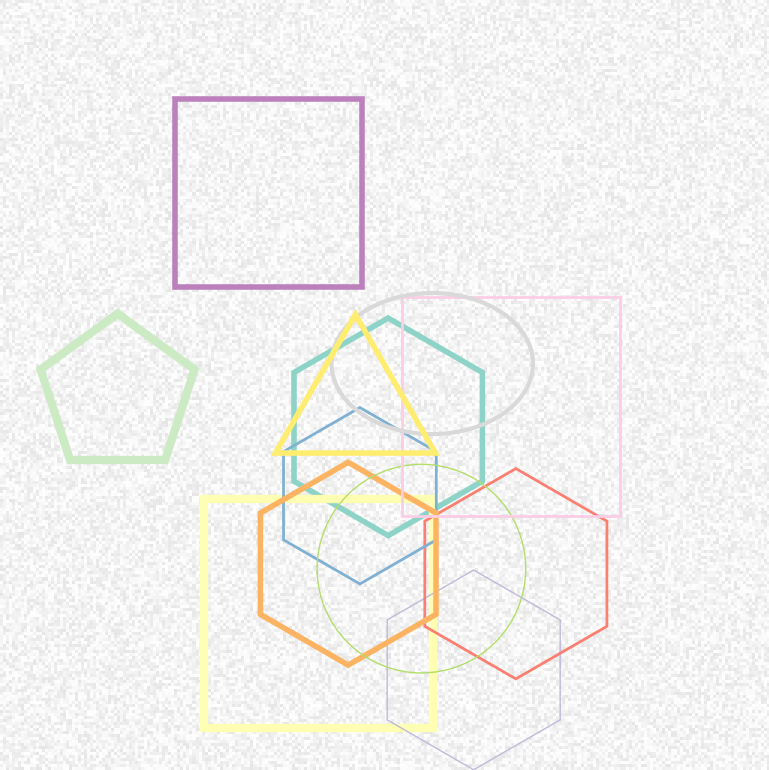[{"shape": "hexagon", "thickness": 2, "radius": 0.71, "center": [0.504, 0.446]}, {"shape": "square", "thickness": 3, "radius": 0.74, "center": [0.414, 0.203]}, {"shape": "hexagon", "thickness": 0.5, "radius": 0.65, "center": [0.615, 0.13]}, {"shape": "hexagon", "thickness": 1, "radius": 0.68, "center": [0.67, 0.255]}, {"shape": "hexagon", "thickness": 1, "radius": 0.57, "center": [0.467, 0.356]}, {"shape": "hexagon", "thickness": 2, "radius": 0.66, "center": [0.452, 0.268]}, {"shape": "circle", "thickness": 0.5, "radius": 0.68, "center": [0.547, 0.262]}, {"shape": "square", "thickness": 1, "radius": 0.71, "center": [0.664, 0.472]}, {"shape": "oval", "thickness": 1.5, "radius": 0.65, "center": [0.561, 0.528]}, {"shape": "square", "thickness": 2, "radius": 0.61, "center": [0.349, 0.749]}, {"shape": "pentagon", "thickness": 3, "radius": 0.53, "center": [0.153, 0.488]}, {"shape": "triangle", "thickness": 2, "radius": 0.6, "center": [0.462, 0.472]}]